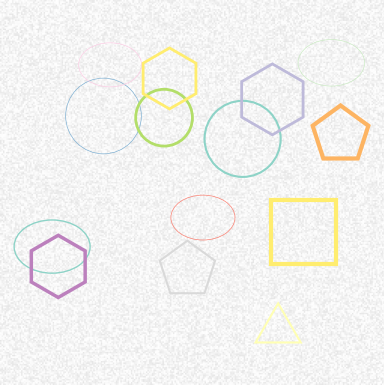[{"shape": "circle", "thickness": 1.5, "radius": 0.49, "center": [0.63, 0.639]}, {"shape": "oval", "thickness": 1, "radius": 0.49, "center": [0.135, 0.36]}, {"shape": "triangle", "thickness": 1.5, "radius": 0.34, "center": [0.722, 0.144]}, {"shape": "hexagon", "thickness": 2, "radius": 0.46, "center": [0.707, 0.742]}, {"shape": "oval", "thickness": 0.5, "radius": 0.42, "center": [0.527, 0.435]}, {"shape": "circle", "thickness": 0.5, "radius": 0.49, "center": [0.269, 0.699]}, {"shape": "pentagon", "thickness": 3, "radius": 0.38, "center": [0.884, 0.65]}, {"shape": "circle", "thickness": 2, "radius": 0.37, "center": [0.426, 0.694]}, {"shape": "oval", "thickness": 0.5, "radius": 0.41, "center": [0.286, 0.832]}, {"shape": "pentagon", "thickness": 1.5, "radius": 0.38, "center": [0.487, 0.299]}, {"shape": "hexagon", "thickness": 2.5, "radius": 0.4, "center": [0.151, 0.308]}, {"shape": "oval", "thickness": 0.5, "radius": 0.43, "center": [0.861, 0.837]}, {"shape": "square", "thickness": 3, "radius": 0.42, "center": [0.788, 0.398]}, {"shape": "hexagon", "thickness": 2, "radius": 0.4, "center": [0.44, 0.796]}]